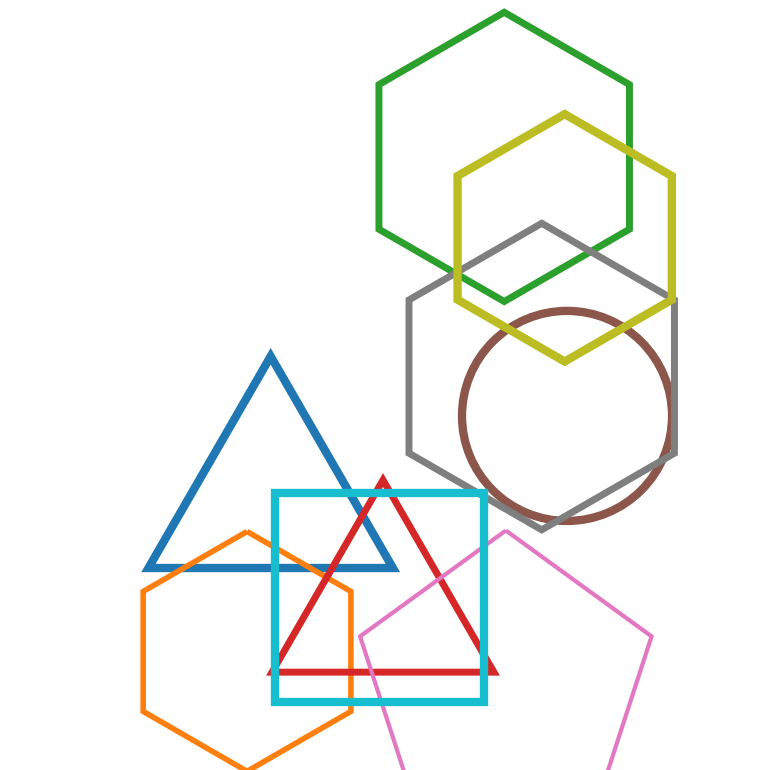[{"shape": "triangle", "thickness": 3, "radius": 0.92, "center": [0.352, 0.354]}, {"shape": "hexagon", "thickness": 2, "radius": 0.78, "center": [0.321, 0.154]}, {"shape": "hexagon", "thickness": 2.5, "radius": 0.94, "center": [0.655, 0.796]}, {"shape": "triangle", "thickness": 2.5, "radius": 0.83, "center": [0.497, 0.21]}, {"shape": "circle", "thickness": 3, "radius": 0.68, "center": [0.736, 0.46]}, {"shape": "pentagon", "thickness": 1.5, "radius": 1.0, "center": [0.657, 0.112]}, {"shape": "hexagon", "thickness": 2.5, "radius": 1.0, "center": [0.704, 0.511]}, {"shape": "hexagon", "thickness": 3, "radius": 0.8, "center": [0.733, 0.691]}, {"shape": "square", "thickness": 3, "radius": 0.68, "center": [0.492, 0.224]}]